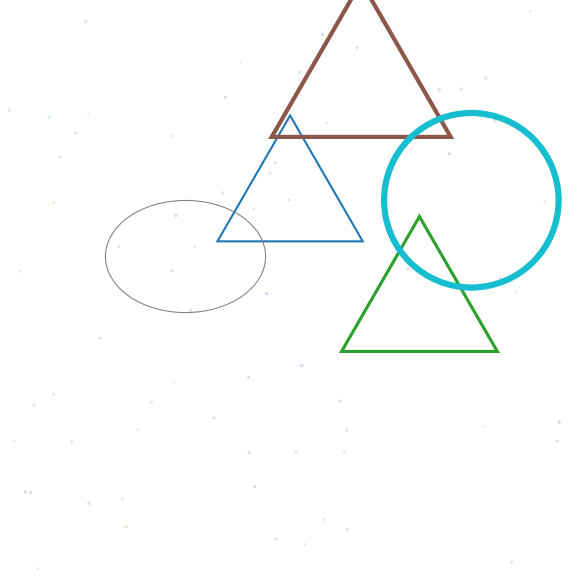[{"shape": "triangle", "thickness": 1, "radius": 0.73, "center": [0.502, 0.654]}, {"shape": "triangle", "thickness": 1.5, "radius": 0.78, "center": [0.726, 0.468]}, {"shape": "triangle", "thickness": 2, "radius": 0.89, "center": [0.625, 0.851]}, {"shape": "oval", "thickness": 0.5, "radius": 0.69, "center": [0.321, 0.555]}, {"shape": "circle", "thickness": 3, "radius": 0.76, "center": [0.816, 0.652]}]